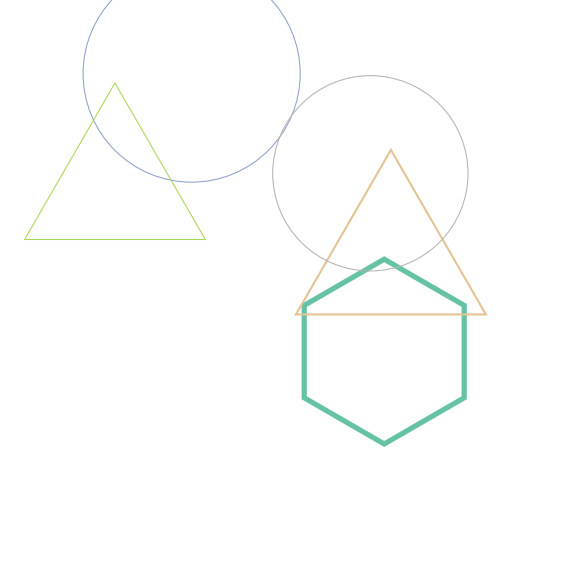[{"shape": "hexagon", "thickness": 2.5, "radius": 0.8, "center": [0.665, 0.39]}, {"shape": "circle", "thickness": 0.5, "radius": 0.94, "center": [0.332, 0.872]}, {"shape": "triangle", "thickness": 0.5, "radius": 0.9, "center": [0.199, 0.675]}, {"shape": "triangle", "thickness": 1, "radius": 0.95, "center": [0.677, 0.55]}, {"shape": "circle", "thickness": 0.5, "radius": 0.85, "center": [0.641, 0.699]}]